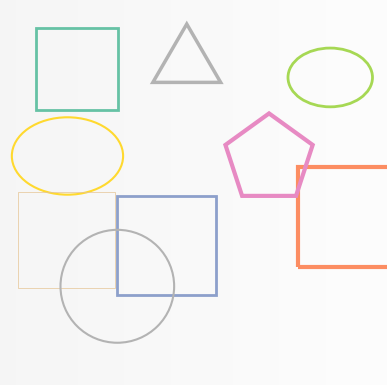[{"shape": "square", "thickness": 2, "radius": 0.53, "center": [0.199, 0.821]}, {"shape": "square", "thickness": 3, "radius": 0.65, "center": [0.899, 0.437]}, {"shape": "square", "thickness": 2, "radius": 0.64, "center": [0.43, 0.362]}, {"shape": "pentagon", "thickness": 3, "radius": 0.59, "center": [0.694, 0.587]}, {"shape": "oval", "thickness": 2, "radius": 0.55, "center": [0.852, 0.799]}, {"shape": "oval", "thickness": 1.5, "radius": 0.72, "center": [0.174, 0.595]}, {"shape": "square", "thickness": 0.5, "radius": 0.63, "center": [0.172, 0.377]}, {"shape": "triangle", "thickness": 2.5, "radius": 0.51, "center": [0.482, 0.837]}, {"shape": "circle", "thickness": 1.5, "radius": 0.73, "center": [0.303, 0.256]}]